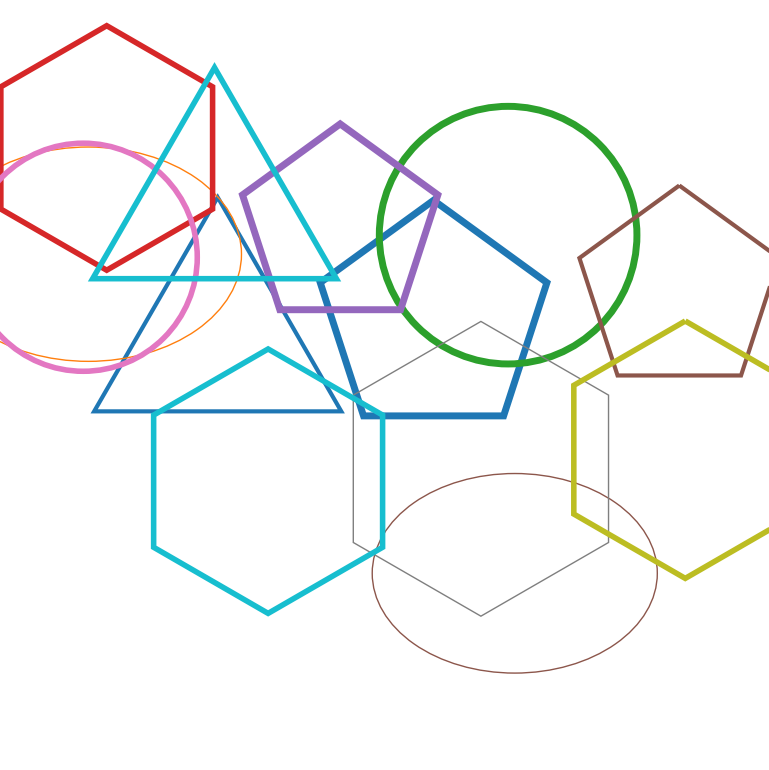[{"shape": "triangle", "thickness": 1.5, "radius": 0.93, "center": [0.283, 0.558]}, {"shape": "pentagon", "thickness": 2.5, "radius": 0.77, "center": [0.563, 0.585]}, {"shape": "oval", "thickness": 0.5, "radius": 0.99, "center": [0.115, 0.67]}, {"shape": "circle", "thickness": 2.5, "radius": 0.84, "center": [0.66, 0.695]}, {"shape": "hexagon", "thickness": 2, "radius": 0.79, "center": [0.139, 0.808]}, {"shape": "pentagon", "thickness": 2.5, "radius": 0.67, "center": [0.442, 0.706]}, {"shape": "pentagon", "thickness": 1.5, "radius": 0.68, "center": [0.882, 0.623]}, {"shape": "oval", "thickness": 0.5, "radius": 0.93, "center": [0.669, 0.255]}, {"shape": "circle", "thickness": 2, "radius": 0.74, "center": [0.108, 0.666]}, {"shape": "hexagon", "thickness": 0.5, "radius": 0.96, "center": [0.625, 0.391]}, {"shape": "hexagon", "thickness": 2, "radius": 0.84, "center": [0.89, 0.416]}, {"shape": "triangle", "thickness": 2, "radius": 0.91, "center": [0.279, 0.729]}, {"shape": "hexagon", "thickness": 2, "radius": 0.86, "center": [0.348, 0.375]}]